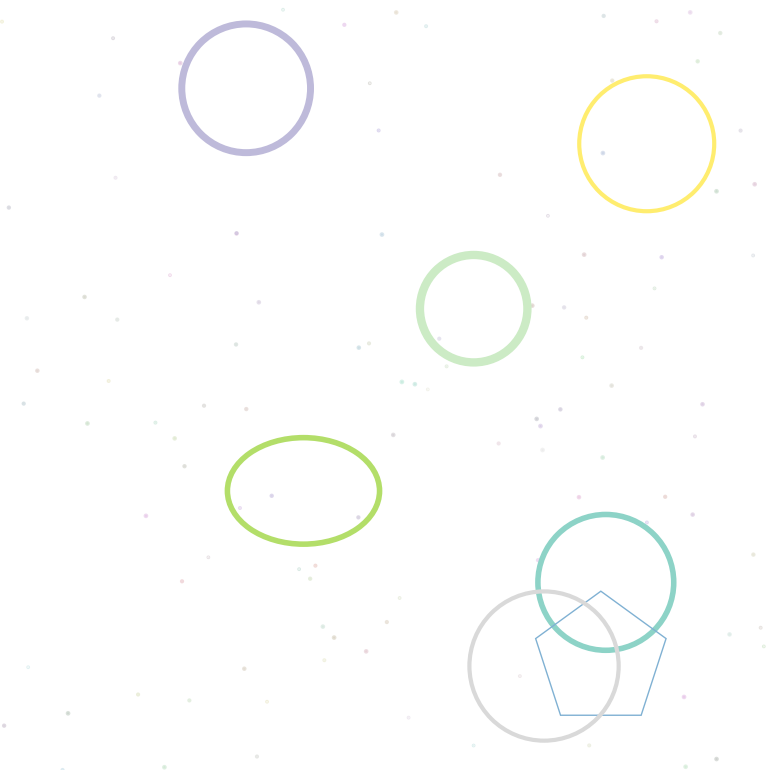[{"shape": "circle", "thickness": 2, "radius": 0.44, "center": [0.787, 0.244]}, {"shape": "circle", "thickness": 2.5, "radius": 0.42, "center": [0.32, 0.885]}, {"shape": "pentagon", "thickness": 0.5, "radius": 0.45, "center": [0.78, 0.143]}, {"shape": "oval", "thickness": 2, "radius": 0.49, "center": [0.394, 0.362]}, {"shape": "circle", "thickness": 1.5, "radius": 0.48, "center": [0.707, 0.135]}, {"shape": "circle", "thickness": 3, "radius": 0.35, "center": [0.615, 0.599]}, {"shape": "circle", "thickness": 1.5, "radius": 0.44, "center": [0.84, 0.813]}]